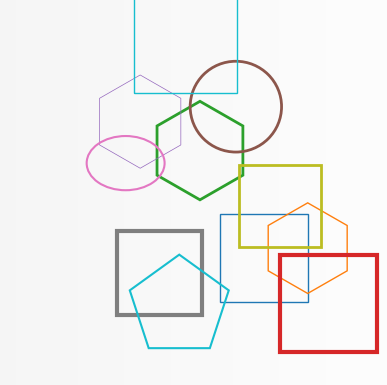[{"shape": "square", "thickness": 1, "radius": 0.57, "center": [0.682, 0.33]}, {"shape": "hexagon", "thickness": 1, "radius": 0.59, "center": [0.794, 0.355]}, {"shape": "hexagon", "thickness": 2, "radius": 0.64, "center": [0.516, 0.609]}, {"shape": "square", "thickness": 3, "radius": 0.63, "center": [0.848, 0.211]}, {"shape": "hexagon", "thickness": 0.5, "radius": 0.61, "center": [0.362, 0.684]}, {"shape": "circle", "thickness": 2, "radius": 0.59, "center": [0.609, 0.723]}, {"shape": "oval", "thickness": 1.5, "radius": 0.5, "center": [0.324, 0.576]}, {"shape": "square", "thickness": 3, "radius": 0.54, "center": [0.412, 0.292]}, {"shape": "square", "thickness": 2, "radius": 0.53, "center": [0.722, 0.465]}, {"shape": "square", "thickness": 1, "radius": 0.67, "center": [0.478, 0.891]}, {"shape": "pentagon", "thickness": 1.5, "radius": 0.67, "center": [0.463, 0.204]}]